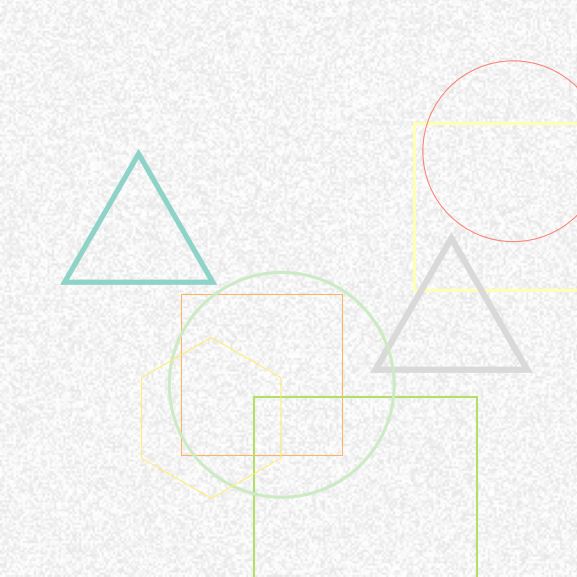[{"shape": "triangle", "thickness": 2.5, "radius": 0.74, "center": [0.24, 0.584]}, {"shape": "square", "thickness": 1.5, "radius": 0.72, "center": [0.861, 0.642]}, {"shape": "circle", "thickness": 0.5, "radius": 0.78, "center": [0.889, 0.737]}, {"shape": "square", "thickness": 0.5, "radius": 0.7, "center": [0.453, 0.351]}, {"shape": "square", "thickness": 1, "radius": 0.97, "center": [0.633, 0.119]}, {"shape": "triangle", "thickness": 3, "radius": 0.76, "center": [0.782, 0.435]}, {"shape": "circle", "thickness": 1.5, "radius": 0.97, "center": [0.488, 0.333]}, {"shape": "hexagon", "thickness": 0.5, "radius": 0.7, "center": [0.366, 0.275]}]